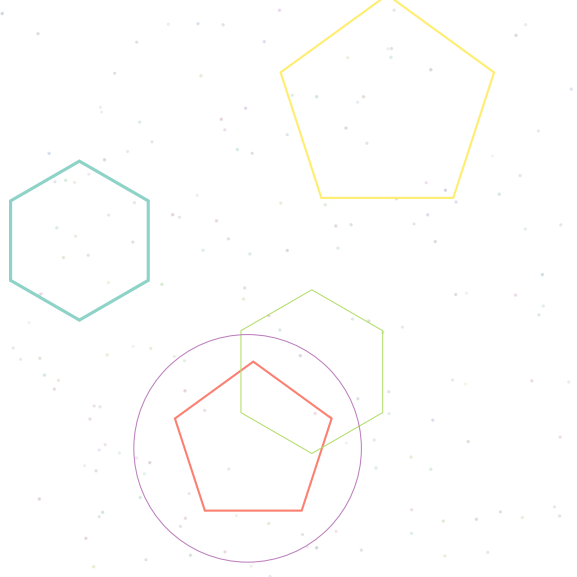[{"shape": "hexagon", "thickness": 1.5, "radius": 0.69, "center": [0.138, 0.582]}, {"shape": "pentagon", "thickness": 1, "radius": 0.71, "center": [0.439, 0.23]}, {"shape": "hexagon", "thickness": 0.5, "radius": 0.71, "center": [0.54, 0.356]}, {"shape": "circle", "thickness": 0.5, "radius": 0.99, "center": [0.429, 0.223]}, {"shape": "pentagon", "thickness": 1, "radius": 0.97, "center": [0.671, 0.814]}]